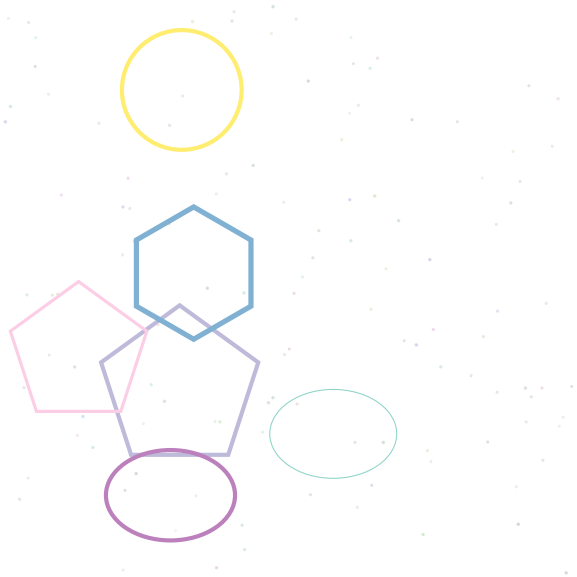[{"shape": "oval", "thickness": 0.5, "radius": 0.55, "center": [0.577, 0.248]}, {"shape": "pentagon", "thickness": 2, "radius": 0.72, "center": [0.311, 0.327]}, {"shape": "hexagon", "thickness": 2.5, "radius": 0.57, "center": [0.335, 0.526]}, {"shape": "pentagon", "thickness": 1.5, "radius": 0.62, "center": [0.136, 0.387]}, {"shape": "oval", "thickness": 2, "radius": 0.56, "center": [0.295, 0.142]}, {"shape": "circle", "thickness": 2, "radius": 0.52, "center": [0.315, 0.843]}]